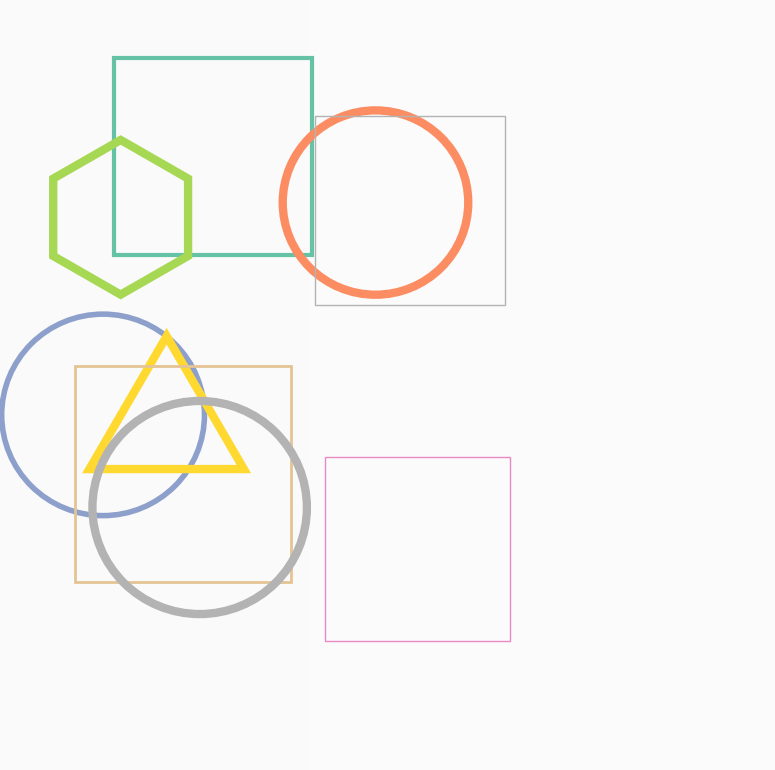[{"shape": "square", "thickness": 1.5, "radius": 0.64, "center": [0.275, 0.797]}, {"shape": "circle", "thickness": 3, "radius": 0.6, "center": [0.485, 0.737]}, {"shape": "circle", "thickness": 2, "radius": 0.65, "center": [0.133, 0.461]}, {"shape": "square", "thickness": 0.5, "radius": 0.6, "center": [0.539, 0.287]}, {"shape": "hexagon", "thickness": 3, "radius": 0.5, "center": [0.156, 0.718]}, {"shape": "triangle", "thickness": 3, "radius": 0.58, "center": [0.215, 0.448]}, {"shape": "square", "thickness": 1, "radius": 0.7, "center": [0.236, 0.385]}, {"shape": "circle", "thickness": 3, "radius": 0.69, "center": [0.258, 0.341]}, {"shape": "square", "thickness": 0.5, "radius": 0.61, "center": [0.529, 0.727]}]